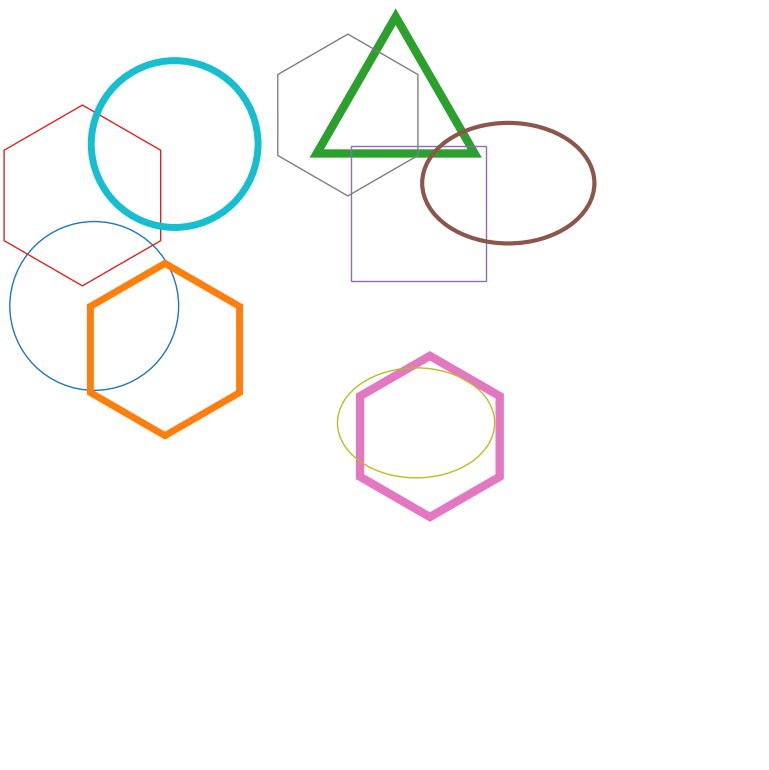[{"shape": "circle", "thickness": 0.5, "radius": 0.55, "center": [0.122, 0.603]}, {"shape": "hexagon", "thickness": 2.5, "radius": 0.56, "center": [0.214, 0.546]}, {"shape": "triangle", "thickness": 3, "radius": 0.59, "center": [0.514, 0.86]}, {"shape": "hexagon", "thickness": 0.5, "radius": 0.59, "center": [0.107, 0.746]}, {"shape": "square", "thickness": 0.5, "radius": 0.44, "center": [0.543, 0.723]}, {"shape": "oval", "thickness": 1.5, "radius": 0.56, "center": [0.66, 0.762]}, {"shape": "hexagon", "thickness": 3, "radius": 0.52, "center": [0.558, 0.433]}, {"shape": "hexagon", "thickness": 0.5, "radius": 0.53, "center": [0.452, 0.851]}, {"shape": "oval", "thickness": 0.5, "radius": 0.51, "center": [0.54, 0.451]}, {"shape": "circle", "thickness": 2.5, "radius": 0.54, "center": [0.227, 0.813]}]